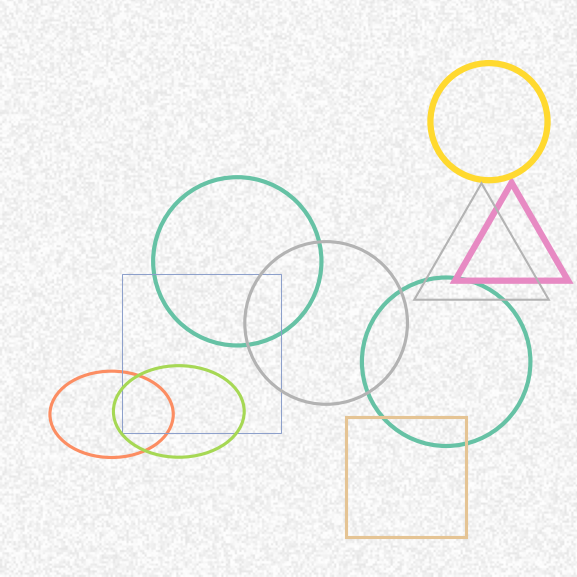[{"shape": "circle", "thickness": 2, "radius": 0.73, "center": [0.773, 0.373]}, {"shape": "circle", "thickness": 2, "radius": 0.73, "center": [0.411, 0.547]}, {"shape": "oval", "thickness": 1.5, "radius": 0.53, "center": [0.193, 0.282]}, {"shape": "square", "thickness": 0.5, "radius": 0.69, "center": [0.349, 0.388]}, {"shape": "triangle", "thickness": 3, "radius": 0.57, "center": [0.886, 0.57]}, {"shape": "oval", "thickness": 1.5, "radius": 0.57, "center": [0.31, 0.287]}, {"shape": "circle", "thickness": 3, "radius": 0.51, "center": [0.847, 0.788]}, {"shape": "square", "thickness": 1.5, "radius": 0.52, "center": [0.703, 0.173]}, {"shape": "triangle", "thickness": 1, "radius": 0.67, "center": [0.834, 0.547]}, {"shape": "circle", "thickness": 1.5, "radius": 0.7, "center": [0.565, 0.44]}]